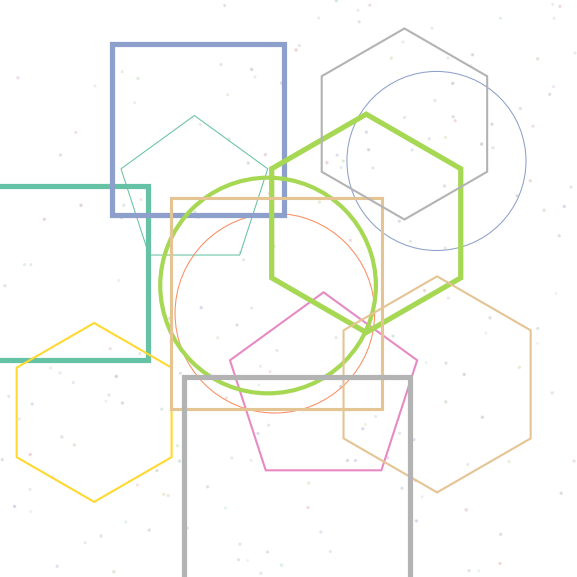[{"shape": "square", "thickness": 2.5, "radius": 0.75, "center": [0.105, 0.526]}, {"shape": "pentagon", "thickness": 0.5, "radius": 0.67, "center": [0.337, 0.666]}, {"shape": "circle", "thickness": 0.5, "radius": 0.86, "center": [0.476, 0.457]}, {"shape": "square", "thickness": 2.5, "radius": 0.74, "center": [0.342, 0.775]}, {"shape": "circle", "thickness": 0.5, "radius": 0.78, "center": [0.756, 0.72]}, {"shape": "pentagon", "thickness": 1, "radius": 0.85, "center": [0.56, 0.323]}, {"shape": "circle", "thickness": 2, "radius": 0.93, "center": [0.464, 0.505]}, {"shape": "hexagon", "thickness": 2.5, "radius": 0.94, "center": [0.634, 0.612]}, {"shape": "hexagon", "thickness": 1, "radius": 0.77, "center": [0.163, 0.285]}, {"shape": "hexagon", "thickness": 1, "radius": 0.94, "center": [0.757, 0.334]}, {"shape": "square", "thickness": 1.5, "radius": 0.91, "center": [0.479, 0.474]}, {"shape": "square", "thickness": 2.5, "radius": 0.98, "center": [0.515, 0.151]}, {"shape": "hexagon", "thickness": 1, "radius": 0.83, "center": [0.7, 0.784]}]